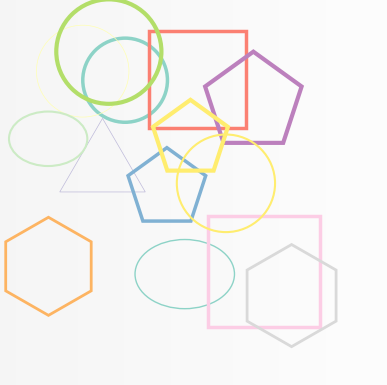[{"shape": "oval", "thickness": 1, "radius": 0.64, "center": [0.477, 0.288]}, {"shape": "circle", "thickness": 2.5, "radius": 0.55, "center": [0.323, 0.792]}, {"shape": "circle", "thickness": 0.5, "radius": 0.6, "center": [0.213, 0.815]}, {"shape": "triangle", "thickness": 0.5, "radius": 0.64, "center": [0.265, 0.565]}, {"shape": "square", "thickness": 2.5, "radius": 0.63, "center": [0.51, 0.793]}, {"shape": "pentagon", "thickness": 2.5, "radius": 0.53, "center": [0.431, 0.511]}, {"shape": "hexagon", "thickness": 2, "radius": 0.64, "center": [0.125, 0.308]}, {"shape": "circle", "thickness": 3, "radius": 0.68, "center": [0.281, 0.866]}, {"shape": "square", "thickness": 2.5, "radius": 0.72, "center": [0.681, 0.296]}, {"shape": "hexagon", "thickness": 2, "radius": 0.66, "center": [0.752, 0.232]}, {"shape": "pentagon", "thickness": 3, "radius": 0.65, "center": [0.654, 0.735]}, {"shape": "oval", "thickness": 1.5, "radius": 0.51, "center": [0.124, 0.64]}, {"shape": "pentagon", "thickness": 3, "radius": 0.51, "center": [0.491, 0.639]}, {"shape": "circle", "thickness": 1.5, "radius": 0.63, "center": [0.583, 0.524]}]